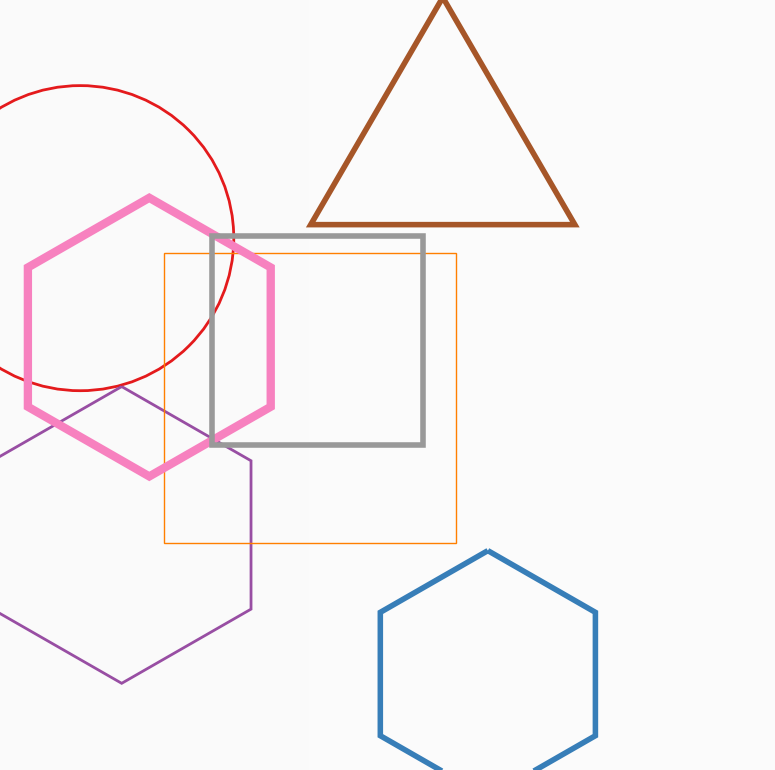[{"shape": "circle", "thickness": 1, "radius": 0.99, "center": [0.104, 0.691]}, {"shape": "hexagon", "thickness": 2, "radius": 0.8, "center": [0.629, 0.125]}, {"shape": "hexagon", "thickness": 1, "radius": 0.96, "center": [0.157, 0.305]}, {"shape": "square", "thickness": 0.5, "radius": 0.94, "center": [0.4, 0.483]}, {"shape": "triangle", "thickness": 2, "radius": 0.98, "center": [0.571, 0.807]}, {"shape": "hexagon", "thickness": 3, "radius": 0.9, "center": [0.193, 0.562]}, {"shape": "square", "thickness": 2, "radius": 0.68, "center": [0.41, 0.558]}]